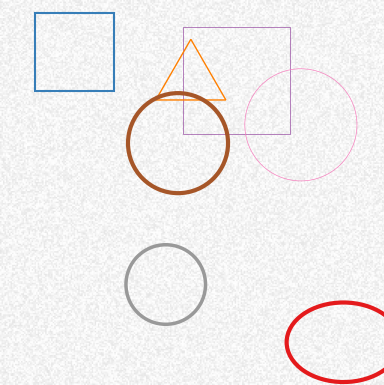[{"shape": "oval", "thickness": 3, "radius": 0.74, "center": [0.892, 0.111]}, {"shape": "square", "thickness": 1.5, "radius": 0.51, "center": [0.194, 0.864]}, {"shape": "square", "thickness": 0.5, "radius": 0.7, "center": [0.614, 0.791]}, {"shape": "triangle", "thickness": 1, "radius": 0.53, "center": [0.496, 0.793]}, {"shape": "circle", "thickness": 3, "radius": 0.65, "center": [0.462, 0.628]}, {"shape": "circle", "thickness": 0.5, "radius": 0.73, "center": [0.781, 0.676]}, {"shape": "circle", "thickness": 2.5, "radius": 0.52, "center": [0.43, 0.261]}]